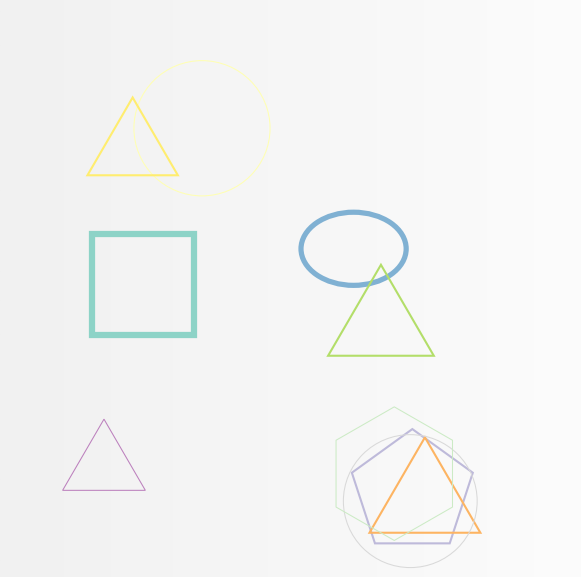[{"shape": "square", "thickness": 3, "radius": 0.44, "center": [0.246, 0.507]}, {"shape": "circle", "thickness": 0.5, "radius": 0.59, "center": [0.347, 0.777]}, {"shape": "pentagon", "thickness": 1, "radius": 0.55, "center": [0.709, 0.147]}, {"shape": "oval", "thickness": 2.5, "radius": 0.45, "center": [0.608, 0.568]}, {"shape": "triangle", "thickness": 1, "radius": 0.55, "center": [0.731, 0.132]}, {"shape": "triangle", "thickness": 1, "radius": 0.52, "center": [0.655, 0.436]}, {"shape": "circle", "thickness": 0.5, "radius": 0.58, "center": [0.706, 0.131]}, {"shape": "triangle", "thickness": 0.5, "radius": 0.41, "center": [0.179, 0.191]}, {"shape": "hexagon", "thickness": 0.5, "radius": 0.58, "center": [0.678, 0.179]}, {"shape": "triangle", "thickness": 1, "radius": 0.45, "center": [0.228, 0.741]}]